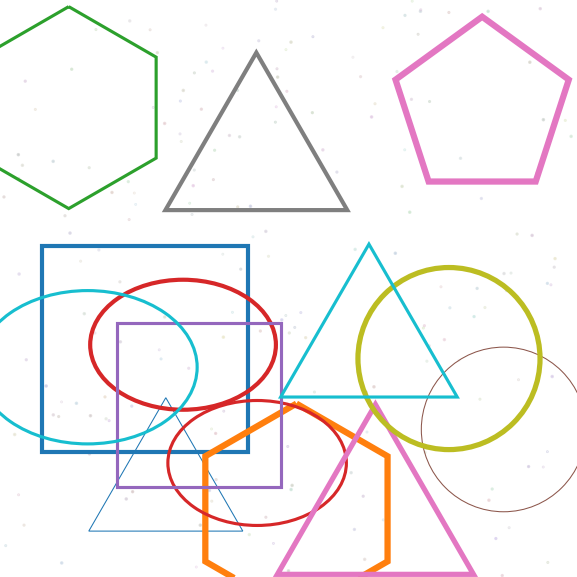[{"shape": "square", "thickness": 2, "radius": 0.89, "center": [0.251, 0.395]}, {"shape": "triangle", "thickness": 0.5, "radius": 0.77, "center": [0.287, 0.156]}, {"shape": "hexagon", "thickness": 3, "radius": 0.91, "center": [0.513, 0.118]}, {"shape": "hexagon", "thickness": 1.5, "radius": 0.87, "center": [0.119, 0.813]}, {"shape": "oval", "thickness": 1.5, "radius": 0.77, "center": [0.445, 0.197]}, {"shape": "oval", "thickness": 2, "radius": 0.8, "center": [0.317, 0.402]}, {"shape": "square", "thickness": 1.5, "radius": 0.71, "center": [0.345, 0.298]}, {"shape": "circle", "thickness": 0.5, "radius": 0.71, "center": [0.872, 0.256]}, {"shape": "pentagon", "thickness": 3, "radius": 0.79, "center": [0.835, 0.812]}, {"shape": "triangle", "thickness": 2.5, "radius": 0.98, "center": [0.65, 0.103]}, {"shape": "triangle", "thickness": 2, "radius": 0.91, "center": [0.444, 0.726]}, {"shape": "circle", "thickness": 2.5, "radius": 0.79, "center": [0.777, 0.378]}, {"shape": "oval", "thickness": 1.5, "radius": 0.95, "center": [0.152, 0.363]}, {"shape": "triangle", "thickness": 1.5, "radius": 0.88, "center": [0.639, 0.4]}]